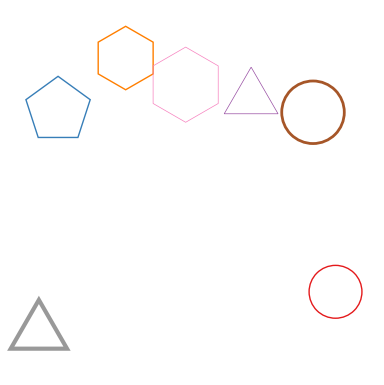[{"shape": "circle", "thickness": 1, "radius": 0.34, "center": [0.871, 0.242]}, {"shape": "pentagon", "thickness": 1, "radius": 0.44, "center": [0.151, 0.714]}, {"shape": "triangle", "thickness": 0.5, "radius": 0.4, "center": [0.652, 0.745]}, {"shape": "hexagon", "thickness": 1, "radius": 0.41, "center": [0.326, 0.849]}, {"shape": "circle", "thickness": 2, "radius": 0.41, "center": [0.813, 0.708]}, {"shape": "hexagon", "thickness": 0.5, "radius": 0.49, "center": [0.482, 0.78]}, {"shape": "triangle", "thickness": 3, "radius": 0.42, "center": [0.101, 0.137]}]